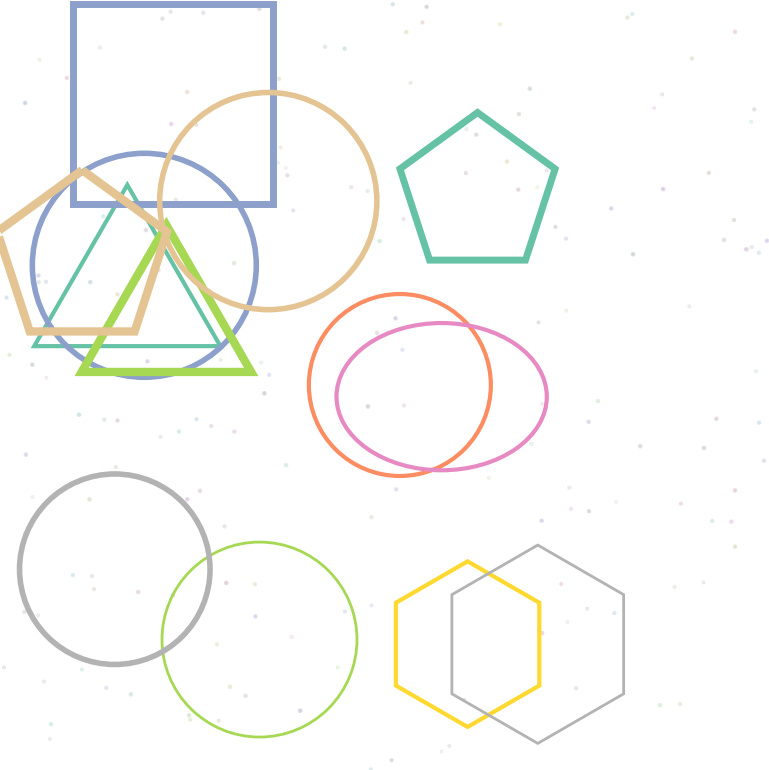[{"shape": "triangle", "thickness": 1.5, "radius": 0.7, "center": [0.165, 0.62]}, {"shape": "pentagon", "thickness": 2.5, "radius": 0.53, "center": [0.62, 0.748]}, {"shape": "circle", "thickness": 1.5, "radius": 0.59, "center": [0.519, 0.5]}, {"shape": "circle", "thickness": 2, "radius": 0.73, "center": [0.187, 0.655]}, {"shape": "square", "thickness": 2.5, "radius": 0.65, "center": [0.225, 0.864]}, {"shape": "oval", "thickness": 1.5, "radius": 0.68, "center": [0.574, 0.485]}, {"shape": "circle", "thickness": 1, "radius": 0.63, "center": [0.337, 0.169]}, {"shape": "triangle", "thickness": 3, "radius": 0.64, "center": [0.216, 0.581]}, {"shape": "hexagon", "thickness": 1.5, "radius": 0.54, "center": [0.607, 0.163]}, {"shape": "pentagon", "thickness": 3, "radius": 0.58, "center": [0.107, 0.663]}, {"shape": "circle", "thickness": 2, "radius": 0.71, "center": [0.348, 0.739]}, {"shape": "circle", "thickness": 2, "radius": 0.62, "center": [0.149, 0.261]}, {"shape": "hexagon", "thickness": 1, "radius": 0.64, "center": [0.698, 0.163]}]